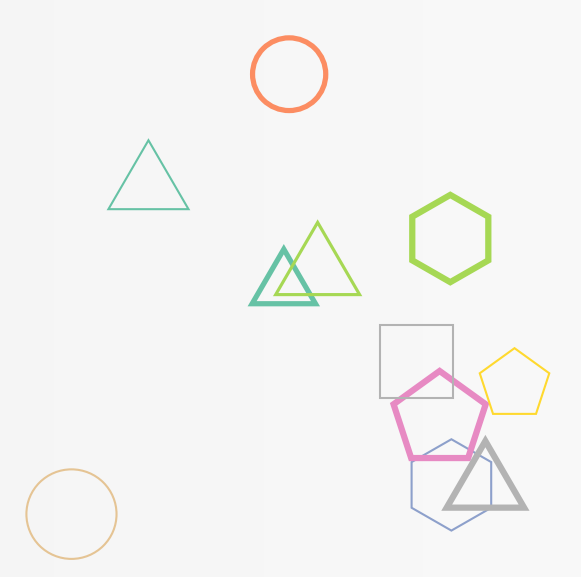[{"shape": "triangle", "thickness": 2.5, "radius": 0.31, "center": [0.488, 0.505]}, {"shape": "triangle", "thickness": 1, "radius": 0.4, "center": [0.255, 0.677]}, {"shape": "circle", "thickness": 2.5, "radius": 0.31, "center": [0.497, 0.871]}, {"shape": "hexagon", "thickness": 1, "radius": 0.4, "center": [0.777, 0.159]}, {"shape": "pentagon", "thickness": 3, "radius": 0.42, "center": [0.756, 0.273]}, {"shape": "hexagon", "thickness": 3, "radius": 0.38, "center": [0.775, 0.586]}, {"shape": "triangle", "thickness": 1.5, "radius": 0.42, "center": [0.546, 0.531]}, {"shape": "pentagon", "thickness": 1, "radius": 0.31, "center": [0.885, 0.333]}, {"shape": "circle", "thickness": 1, "radius": 0.39, "center": [0.123, 0.109]}, {"shape": "square", "thickness": 1, "radius": 0.31, "center": [0.716, 0.373]}, {"shape": "triangle", "thickness": 3, "radius": 0.38, "center": [0.835, 0.159]}]